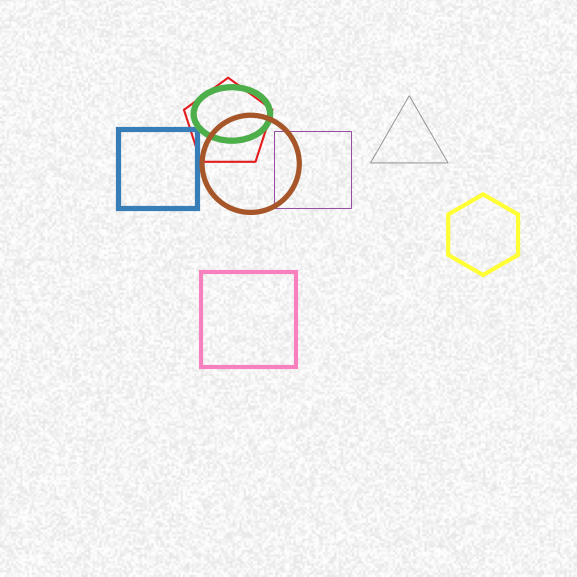[{"shape": "pentagon", "thickness": 1, "radius": 0.4, "center": [0.395, 0.784]}, {"shape": "square", "thickness": 2.5, "radius": 0.34, "center": [0.272, 0.708]}, {"shape": "oval", "thickness": 3, "radius": 0.33, "center": [0.402, 0.802]}, {"shape": "square", "thickness": 0.5, "radius": 0.33, "center": [0.541, 0.706]}, {"shape": "hexagon", "thickness": 2, "radius": 0.35, "center": [0.837, 0.593]}, {"shape": "circle", "thickness": 2.5, "radius": 0.42, "center": [0.434, 0.715]}, {"shape": "square", "thickness": 2, "radius": 0.41, "center": [0.431, 0.446]}, {"shape": "triangle", "thickness": 0.5, "radius": 0.39, "center": [0.709, 0.756]}]